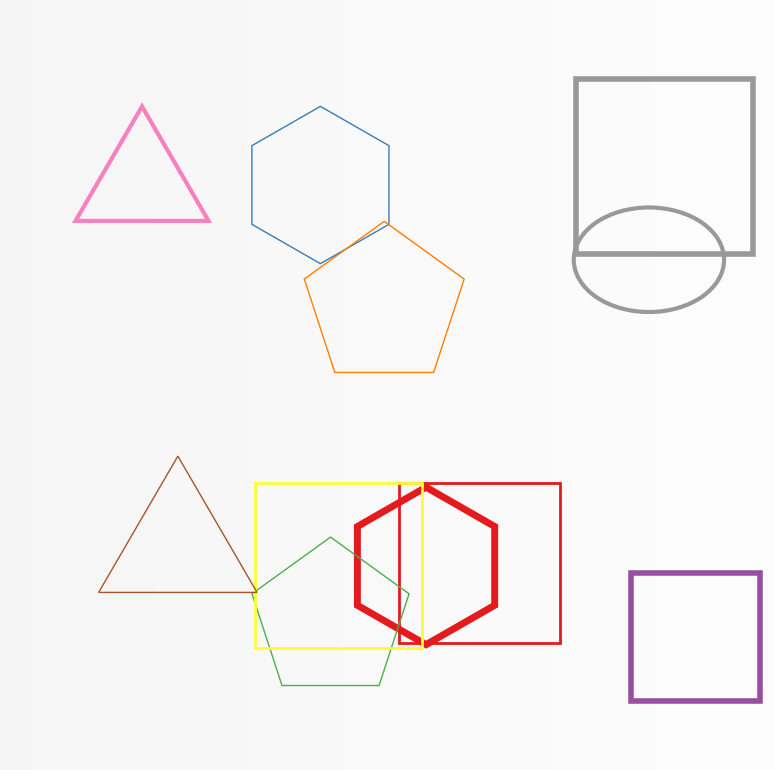[{"shape": "square", "thickness": 1, "radius": 0.52, "center": [0.619, 0.269]}, {"shape": "hexagon", "thickness": 2.5, "radius": 0.51, "center": [0.55, 0.265]}, {"shape": "hexagon", "thickness": 0.5, "radius": 0.51, "center": [0.413, 0.76]}, {"shape": "pentagon", "thickness": 0.5, "radius": 0.53, "center": [0.426, 0.196]}, {"shape": "square", "thickness": 2, "radius": 0.42, "center": [0.898, 0.173]}, {"shape": "pentagon", "thickness": 0.5, "radius": 0.54, "center": [0.496, 0.604]}, {"shape": "square", "thickness": 1, "radius": 0.54, "center": [0.437, 0.265]}, {"shape": "triangle", "thickness": 0.5, "radius": 0.59, "center": [0.229, 0.29]}, {"shape": "triangle", "thickness": 1.5, "radius": 0.5, "center": [0.183, 0.763]}, {"shape": "oval", "thickness": 1.5, "radius": 0.48, "center": [0.837, 0.663]}, {"shape": "square", "thickness": 2, "radius": 0.57, "center": [0.857, 0.784]}]